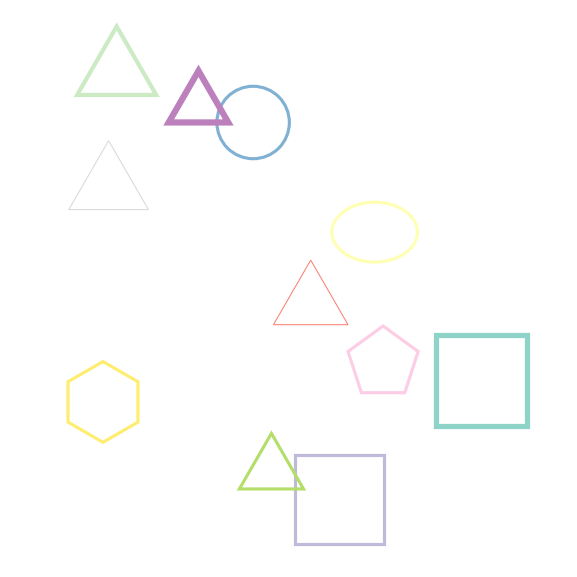[{"shape": "square", "thickness": 2.5, "radius": 0.4, "center": [0.833, 0.34]}, {"shape": "oval", "thickness": 1.5, "radius": 0.37, "center": [0.649, 0.597]}, {"shape": "square", "thickness": 1.5, "radius": 0.39, "center": [0.587, 0.135]}, {"shape": "triangle", "thickness": 0.5, "radius": 0.37, "center": [0.538, 0.474]}, {"shape": "circle", "thickness": 1.5, "radius": 0.31, "center": [0.438, 0.787]}, {"shape": "triangle", "thickness": 1.5, "radius": 0.32, "center": [0.47, 0.185]}, {"shape": "pentagon", "thickness": 1.5, "radius": 0.32, "center": [0.663, 0.371]}, {"shape": "triangle", "thickness": 0.5, "radius": 0.4, "center": [0.188, 0.676]}, {"shape": "triangle", "thickness": 3, "radius": 0.3, "center": [0.344, 0.817]}, {"shape": "triangle", "thickness": 2, "radius": 0.4, "center": [0.202, 0.874]}, {"shape": "hexagon", "thickness": 1.5, "radius": 0.35, "center": [0.178, 0.303]}]